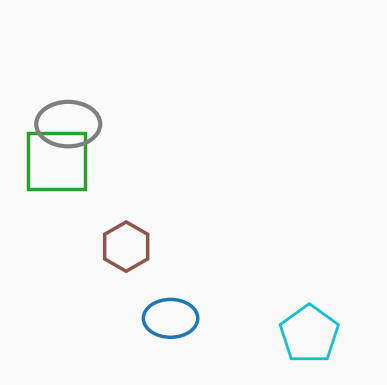[{"shape": "oval", "thickness": 2.5, "radius": 0.35, "center": [0.44, 0.173]}, {"shape": "square", "thickness": 2.5, "radius": 0.37, "center": [0.145, 0.582]}, {"shape": "hexagon", "thickness": 2.5, "radius": 0.32, "center": [0.326, 0.359]}, {"shape": "oval", "thickness": 3, "radius": 0.41, "center": [0.176, 0.678]}, {"shape": "pentagon", "thickness": 2, "radius": 0.4, "center": [0.798, 0.132]}]